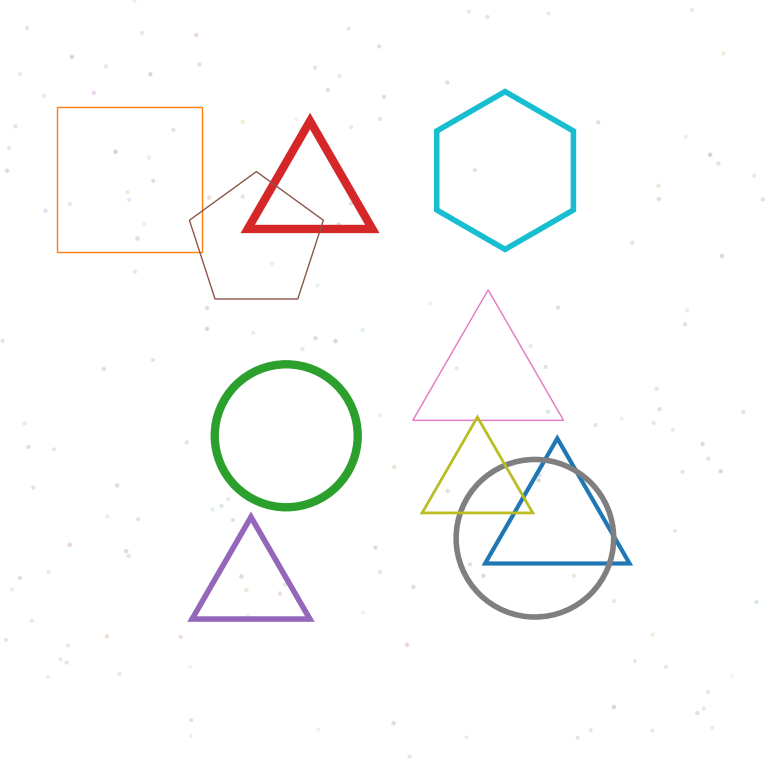[{"shape": "triangle", "thickness": 1.5, "radius": 0.54, "center": [0.724, 0.322]}, {"shape": "square", "thickness": 0.5, "radius": 0.47, "center": [0.168, 0.767]}, {"shape": "circle", "thickness": 3, "radius": 0.46, "center": [0.372, 0.434]}, {"shape": "triangle", "thickness": 3, "radius": 0.47, "center": [0.403, 0.749]}, {"shape": "triangle", "thickness": 2, "radius": 0.44, "center": [0.326, 0.24]}, {"shape": "pentagon", "thickness": 0.5, "radius": 0.46, "center": [0.333, 0.686]}, {"shape": "triangle", "thickness": 0.5, "radius": 0.56, "center": [0.634, 0.511]}, {"shape": "circle", "thickness": 2, "radius": 0.51, "center": [0.695, 0.301]}, {"shape": "triangle", "thickness": 1, "radius": 0.41, "center": [0.62, 0.375]}, {"shape": "hexagon", "thickness": 2, "radius": 0.51, "center": [0.656, 0.779]}]